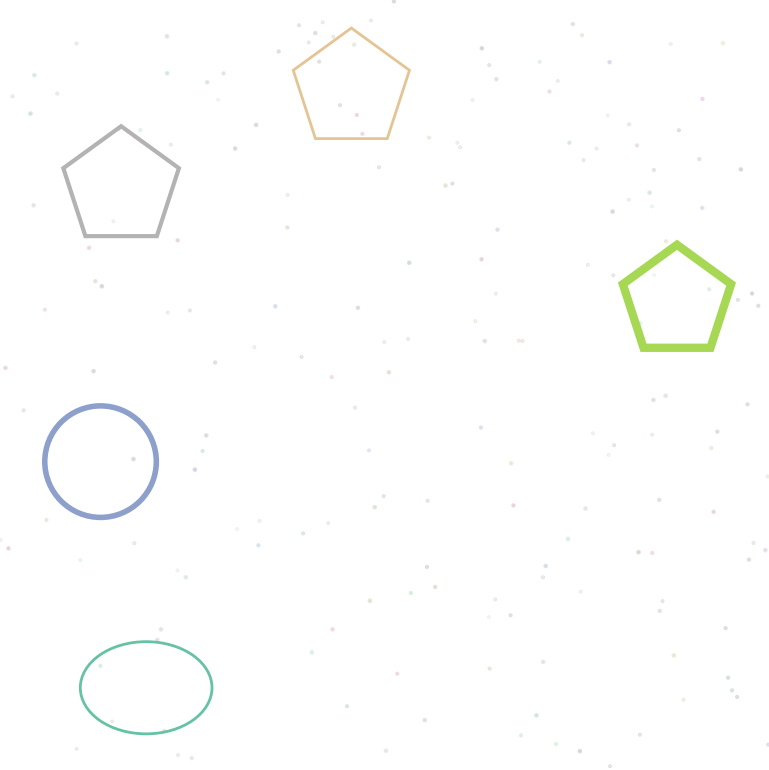[{"shape": "oval", "thickness": 1, "radius": 0.43, "center": [0.19, 0.107]}, {"shape": "circle", "thickness": 2, "radius": 0.36, "center": [0.131, 0.4]}, {"shape": "pentagon", "thickness": 3, "radius": 0.37, "center": [0.879, 0.608]}, {"shape": "pentagon", "thickness": 1, "radius": 0.4, "center": [0.456, 0.884]}, {"shape": "pentagon", "thickness": 1.5, "radius": 0.39, "center": [0.157, 0.757]}]